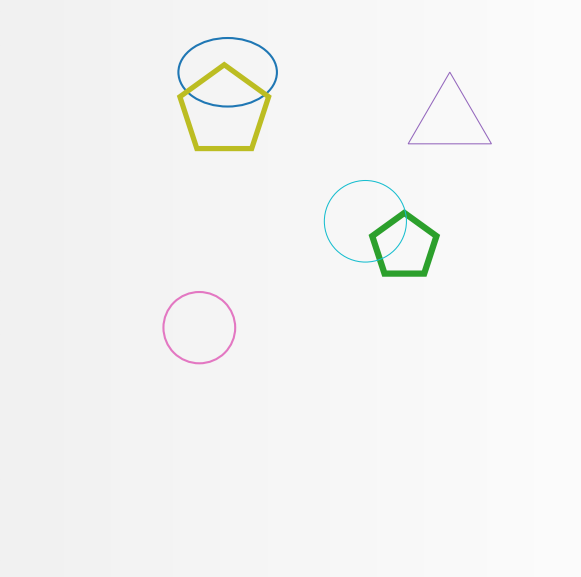[{"shape": "oval", "thickness": 1, "radius": 0.42, "center": [0.392, 0.874]}, {"shape": "pentagon", "thickness": 3, "radius": 0.29, "center": [0.696, 0.572]}, {"shape": "triangle", "thickness": 0.5, "radius": 0.41, "center": [0.774, 0.791]}, {"shape": "circle", "thickness": 1, "radius": 0.31, "center": [0.343, 0.432]}, {"shape": "pentagon", "thickness": 2.5, "radius": 0.4, "center": [0.386, 0.807]}, {"shape": "circle", "thickness": 0.5, "radius": 0.35, "center": [0.629, 0.616]}]